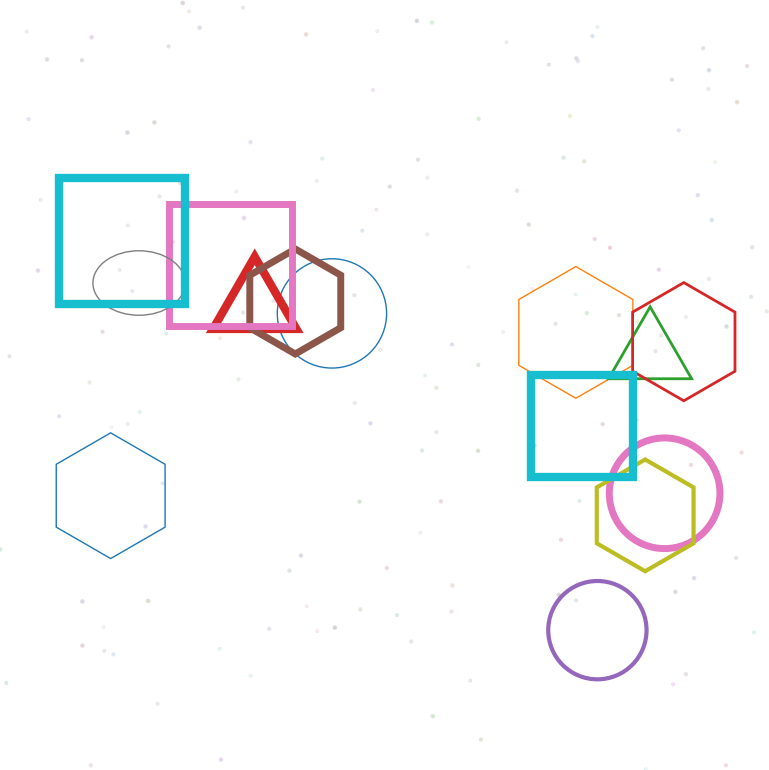[{"shape": "hexagon", "thickness": 0.5, "radius": 0.41, "center": [0.144, 0.356]}, {"shape": "circle", "thickness": 0.5, "radius": 0.35, "center": [0.431, 0.593]}, {"shape": "hexagon", "thickness": 0.5, "radius": 0.43, "center": [0.748, 0.568]}, {"shape": "triangle", "thickness": 1, "radius": 0.31, "center": [0.844, 0.539]}, {"shape": "hexagon", "thickness": 1, "radius": 0.38, "center": [0.888, 0.556]}, {"shape": "triangle", "thickness": 3, "radius": 0.31, "center": [0.331, 0.604]}, {"shape": "circle", "thickness": 1.5, "radius": 0.32, "center": [0.776, 0.182]}, {"shape": "hexagon", "thickness": 2.5, "radius": 0.34, "center": [0.383, 0.608]}, {"shape": "circle", "thickness": 2.5, "radius": 0.36, "center": [0.863, 0.359]}, {"shape": "square", "thickness": 2.5, "radius": 0.4, "center": [0.299, 0.656]}, {"shape": "oval", "thickness": 0.5, "radius": 0.3, "center": [0.181, 0.632]}, {"shape": "hexagon", "thickness": 1.5, "radius": 0.36, "center": [0.838, 0.331]}, {"shape": "square", "thickness": 3, "radius": 0.33, "center": [0.756, 0.447]}, {"shape": "square", "thickness": 3, "radius": 0.41, "center": [0.159, 0.687]}]